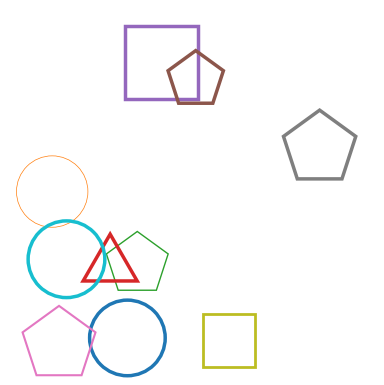[{"shape": "circle", "thickness": 2.5, "radius": 0.49, "center": [0.331, 0.122]}, {"shape": "circle", "thickness": 0.5, "radius": 0.46, "center": [0.136, 0.502]}, {"shape": "pentagon", "thickness": 1, "radius": 0.42, "center": [0.357, 0.314]}, {"shape": "triangle", "thickness": 2.5, "radius": 0.41, "center": [0.286, 0.311]}, {"shape": "square", "thickness": 2.5, "radius": 0.48, "center": [0.42, 0.838]}, {"shape": "pentagon", "thickness": 2.5, "radius": 0.38, "center": [0.508, 0.793]}, {"shape": "pentagon", "thickness": 1.5, "radius": 0.5, "center": [0.153, 0.106]}, {"shape": "pentagon", "thickness": 2.5, "radius": 0.49, "center": [0.83, 0.615]}, {"shape": "square", "thickness": 2, "radius": 0.34, "center": [0.595, 0.115]}, {"shape": "circle", "thickness": 2.5, "radius": 0.5, "center": [0.173, 0.327]}]